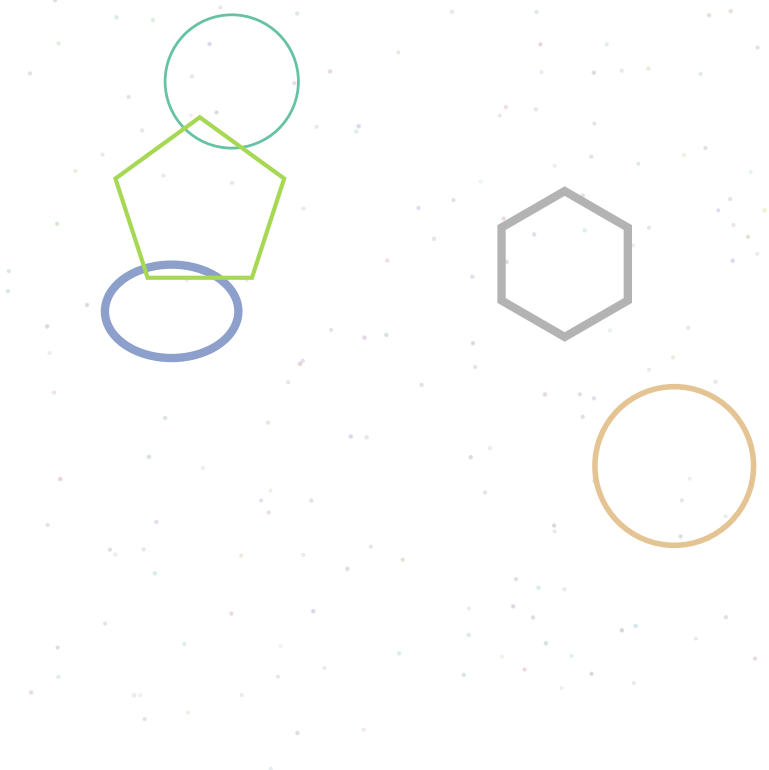[{"shape": "circle", "thickness": 1, "radius": 0.43, "center": [0.301, 0.894]}, {"shape": "oval", "thickness": 3, "radius": 0.43, "center": [0.223, 0.596]}, {"shape": "pentagon", "thickness": 1.5, "radius": 0.58, "center": [0.259, 0.732]}, {"shape": "circle", "thickness": 2, "radius": 0.52, "center": [0.876, 0.395]}, {"shape": "hexagon", "thickness": 3, "radius": 0.47, "center": [0.733, 0.657]}]